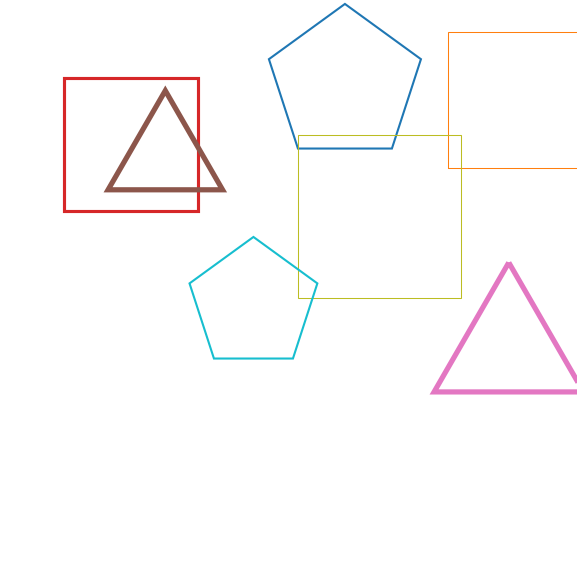[{"shape": "pentagon", "thickness": 1, "radius": 0.69, "center": [0.597, 0.854]}, {"shape": "square", "thickness": 0.5, "radius": 0.59, "center": [0.894, 0.825]}, {"shape": "square", "thickness": 1.5, "radius": 0.58, "center": [0.226, 0.749]}, {"shape": "triangle", "thickness": 2.5, "radius": 0.57, "center": [0.286, 0.728]}, {"shape": "triangle", "thickness": 2.5, "radius": 0.75, "center": [0.881, 0.395]}, {"shape": "square", "thickness": 0.5, "radius": 0.71, "center": [0.658, 0.625]}, {"shape": "pentagon", "thickness": 1, "radius": 0.58, "center": [0.439, 0.472]}]